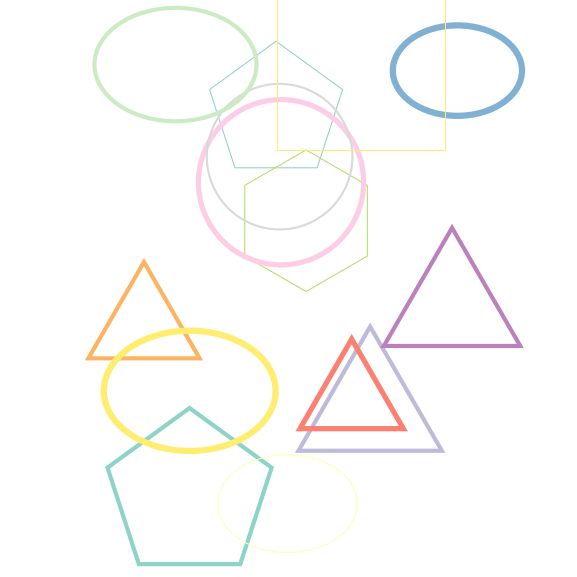[{"shape": "pentagon", "thickness": 0.5, "radius": 0.61, "center": [0.478, 0.807]}, {"shape": "pentagon", "thickness": 2, "radius": 0.75, "center": [0.328, 0.143]}, {"shape": "oval", "thickness": 0.5, "radius": 0.61, "center": [0.498, 0.127]}, {"shape": "triangle", "thickness": 2, "radius": 0.72, "center": [0.641, 0.29]}, {"shape": "triangle", "thickness": 2.5, "radius": 0.52, "center": [0.609, 0.309]}, {"shape": "oval", "thickness": 3, "radius": 0.56, "center": [0.792, 0.877]}, {"shape": "triangle", "thickness": 2, "radius": 0.56, "center": [0.249, 0.434]}, {"shape": "hexagon", "thickness": 0.5, "radius": 0.61, "center": [0.53, 0.617]}, {"shape": "circle", "thickness": 2.5, "radius": 0.72, "center": [0.487, 0.684]}, {"shape": "circle", "thickness": 1, "radius": 0.63, "center": [0.484, 0.728]}, {"shape": "triangle", "thickness": 2, "radius": 0.68, "center": [0.783, 0.468]}, {"shape": "oval", "thickness": 2, "radius": 0.7, "center": [0.304, 0.887]}, {"shape": "oval", "thickness": 3, "radius": 0.74, "center": [0.329, 0.322]}, {"shape": "square", "thickness": 0.5, "radius": 0.73, "center": [0.625, 0.885]}]